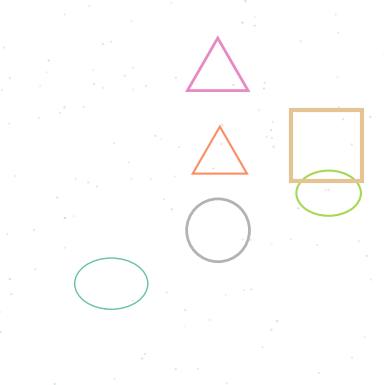[{"shape": "oval", "thickness": 1, "radius": 0.47, "center": [0.289, 0.263]}, {"shape": "triangle", "thickness": 1.5, "radius": 0.41, "center": [0.571, 0.59]}, {"shape": "triangle", "thickness": 2, "radius": 0.45, "center": [0.566, 0.81]}, {"shape": "oval", "thickness": 1.5, "radius": 0.42, "center": [0.854, 0.498]}, {"shape": "square", "thickness": 3, "radius": 0.46, "center": [0.848, 0.622]}, {"shape": "circle", "thickness": 2, "radius": 0.41, "center": [0.566, 0.402]}]